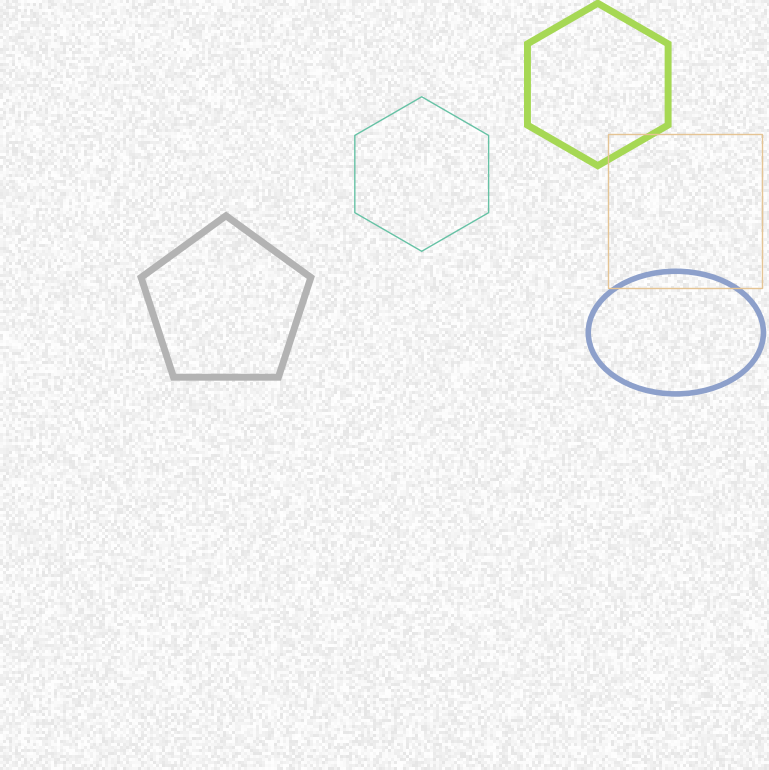[{"shape": "hexagon", "thickness": 0.5, "radius": 0.5, "center": [0.548, 0.774]}, {"shape": "oval", "thickness": 2, "radius": 0.57, "center": [0.878, 0.568]}, {"shape": "hexagon", "thickness": 2.5, "radius": 0.53, "center": [0.776, 0.89]}, {"shape": "square", "thickness": 0.5, "radius": 0.5, "center": [0.89, 0.726]}, {"shape": "pentagon", "thickness": 2.5, "radius": 0.58, "center": [0.293, 0.604]}]